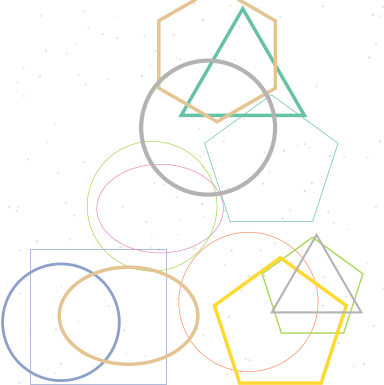[{"shape": "triangle", "thickness": 2.5, "radius": 0.92, "center": [0.631, 0.793]}, {"shape": "pentagon", "thickness": 0.5, "radius": 0.91, "center": [0.705, 0.572]}, {"shape": "circle", "thickness": 0.5, "radius": 0.9, "center": [0.645, 0.216]}, {"shape": "circle", "thickness": 2, "radius": 0.76, "center": [0.158, 0.163]}, {"shape": "square", "thickness": 0.5, "radius": 0.88, "center": [0.255, 0.178]}, {"shape": "oval", "thickness": 0.5, "radius": 0.82, "center": [0.416, 0.458]}, {"shape": "pentagon", "thickness": 1, "radius": 0.69, "center": [0.812, 0.246]}, {"shape": "circle", "thickness": 0.5, "radius": 0.84, "center": [0.395, 0.464]}, {"shape": "pentagon", "thickness": 2.5, "radius": 0.9, "center": [0.728, 0.151]}, {"shape": "hexagon", "thickness": 2.5, "radius": 0.87, "center": [0.564, 0.859]}, {"shape": "oval", "thickness": 2.5, "radius": 0.9, "center": [0.334, 0.18]}, {"shape": "circle", "thickness": 3, "radius": 0.87, "center": [0.541, 0.669]}, {"shape": "triangle", "thickness": 1.5, "radius": 0.67, "center": [0.822, 0.256]}]